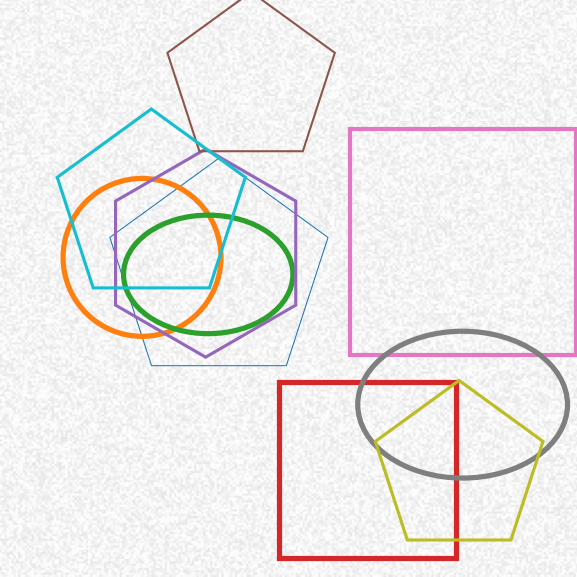[{"shape": "pentagon", "thickness": 0.5, "radius": 0.99, "center": [0.379, 0.527]}, {"shape": "circle", "thickness": 2.5, "radius": 0.68, "center": [0.246, 0.553]}, {"shape": "oval", "thickness": 2.5, "radius": 0.73, "center": [0.361, 0.524]}, {"shape": "square", "thickness": 2.5, "radius": 0.76, "center": [0.637, 0.185]}, {"shape": "hexagon", "thickness": 1.5, "radius": 0.9, "center": [0.356, 0.561]}, {"shape": "pentagon", "thickness": 1, "radius": 0.76, "center": [0.435, 0.861]}, {"shape": "square", "thickness": 2, "radius": 0.98, "center": [0.802, 0.58]}, {"shape": "oval", "thickness": 2.5, "radius": 0.91, "center": [0.801, 0.298]}, {"shape": "pentagon", "thickness": 1.5, "radius": 0.76, "center": [0.795, 0.188]}, {"shape": "pentagon", "thickness": 1.5, "radius": 0.86, "center": [0.262, 0.639]}]